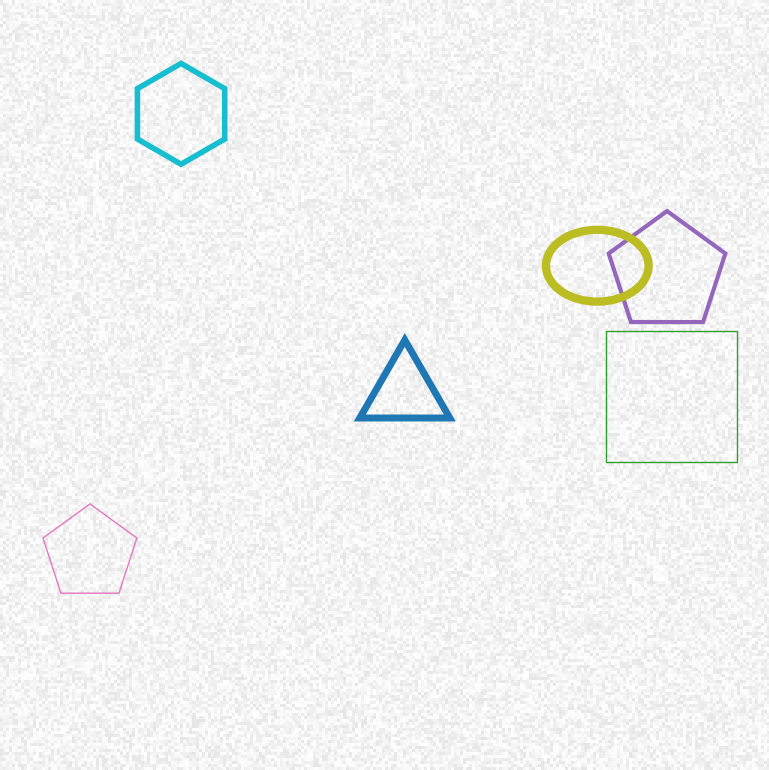[{"shape": "triangle", "thickness": 2.5, "radius": 0.34, "center": [0.526, 0.491]}, {"shape": "square", "thickness": 0.5, "radius": 0.43, "center": [0.872, 0.485]}, {"shape": "pentagon", "thickness": 1.5, "radius": 0.4, "center": [0.866, 0.646]}, {"shape": "pentagon", "thickness": 0.5, "radius": 0.32, "center": [0.117, 0.281]}, {"shape": "oval", "thickness": 3, "radius": 0.33, "center": [0.776, 0.655]}, {"shape": "hexagon", "thickness": 2, "radius": 0.33, "center": [0.235, 0.852]}]